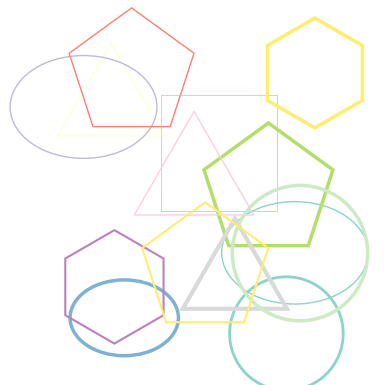[{"shape": "circle", "thickness": 2, "radius": 0.74, "center": [0.744, 0.133]}, {"shape": "oval", "thickness": 1, "radius": 0.95, "center": [0.766, 0.343]}, {"shape": "triangle", "thickness": 0.5, "radius": 0.8, "center": [0.289, 0.727]}, {"shape": "oval", "thickness": 1, "radius": 0.95, "center": [0.217, 0.722]}, {"shape": "pentagon", "thickness": 1, "radius": 0.85, "center": [0.342, 0.809]}, {"shape": "oval", "thickness": 2.5, "radius": 0.7, "center": [0.323, 0.175]}, {"shape": "square", "thickness": 0.5, "radius": 0.76, "center": [0.568, 0.603]}, {"shape": "pentagon", "thickness": 2.5, "radius": 0.88, "center": [0.697, 0.504]}, {"shape": "triangle", "thickness": 1, "radius": 0.9, "center": [0.504, 0.531]}, {"shape": "triangle", "thickness": 3, "radius": 0.78, "center": [0.61, 0.276]}, {"shape": "hexagon", "thickness": 1.5, "radius": 0.74, "center": [0.297, 0.255]}, {"shape": "circle", "thickness": 2.5, "radius": 0.88, "center": [0.779, 0.343]}, {"shape": "pentagon", "thickness": 1.5, "radius": 0.86, "center": [0.533, 0.302]}, {"shape": "hexagon", "thickness": 2.5, "radius": 0.71, "center": [0.818, 0.81]}]